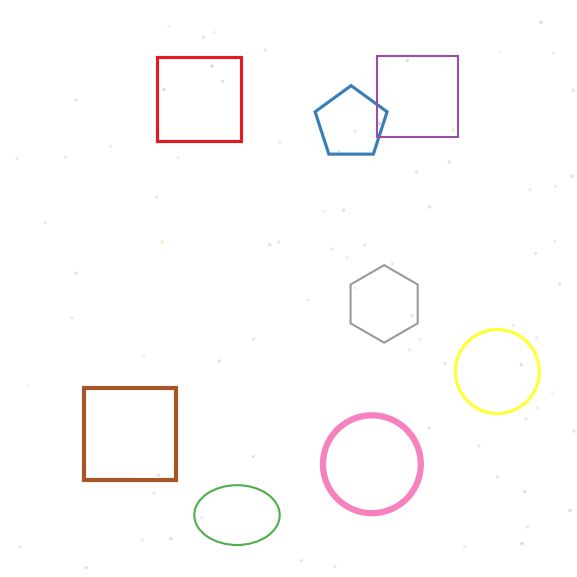[{"shape": "square", "thickness": 1.5, "radius": 0.36, "center": [0.345, 0.828]}, {"shape": "pentagon", "thickness": 1.5, "radius": 0.33, "center": [0.608, 0.785]}, {"shape": "oval", "thickness": 1, "radius": 0.37, "center": [0.41, 0.107]}, {"shape": "square", "thickness": 1, "radius": 0.35, "center": [0.723, 0.833]}, {"shape": "circle", "thickness": 1.5, "radius": 0.36, "center": [0.861, 0.356]}, {"shape": "square", "thickness": 2, "radius": 0.4, "center": [0.226, 0.247]}, {"shape": "circle", "thickness": 3, "radius": 0.42, "center": [0.644, 0.195]}, {"shape": "hexagon", "thickness": 1, "radius": 0.34, "center": [0.665, 0.473]}]